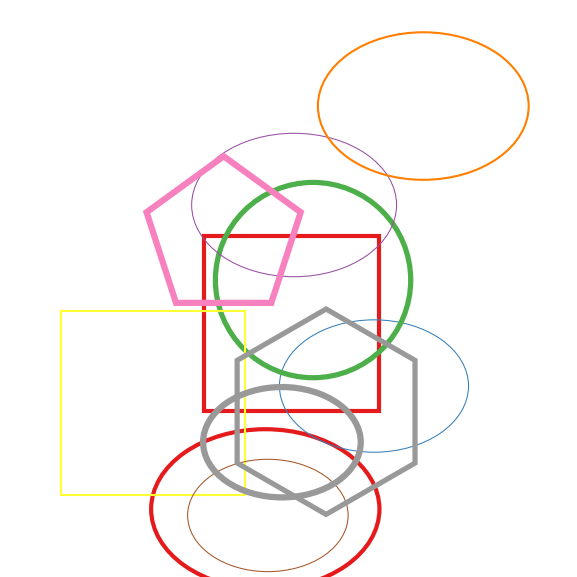[{"shape": "square", "thickness": 2, "radius": 0.76, "center": [0.505, 0.439]}, {"shape": "oval", "thickness": 2, "radius": 0.99, "center": [0.459, 0.118]}, {"shape": "oval", "thickness": 0.5, "radius": 0.82, "center": [0.648, 0.331]}, {"shape": "circle", "thickness": 2.5, "radius": 0.85, "center": [0.542, 0.514]}, {"shape": "oval", "thickness": 0.5, "radius": 0.89, "center": [0.509, 0.644]}, {"shape": "oval", "thickness": 1, "radius": 0.91, "center": [0.733, 0.816]}, {"shape": "square", "thickness": 1, "radius": 0.8, "center": [0.266, 0.301]}, {"shape": "oval", "thickness": 0.5, "radius": 0.69, "center": [0.464, 0.107]}, {"shape": "pentagon", "thickness": 3, "radius": 0.7, "center": [0.387, 0.588]}, {"shape": "oval", "thickness": 3, "radius": 0.68, "center": [0.488, 0.233]}, {"shape": "hexagon", "thickness": 2.5, "radius": 0.89, "center": [0.565, 0.286]}]